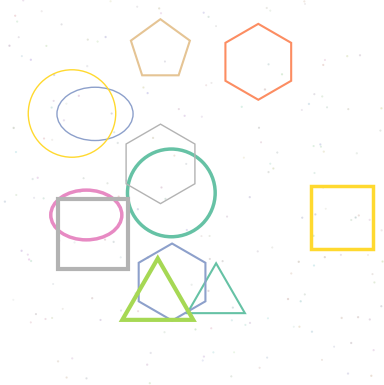[{"shape": "circle", "thickness": 2.5, "radius": 0.57, "center": [0.445, 0.499]}, {"shape": "triangle", "thickness": 1.5, "radius": 0.43, "center": [0.561, 0.23]}, {"shape": "hexagon", "thickness": 1.5, "radius": 0.49, "center": [0.671, 0.839]}, {"shape": "hexagon", "thickness": 1.5, "radius": 0.5, "center": [0.447, 0.267]}, {"shape": "oval", "thickness": 1, "radius": 0.49, "center": [0.247, 0.704]}, {"shape": "oval", "thickness": 2.5, "radius": 0.46, "center": [0.224, 0.442]}, {"shape": "triangle", "thickness": 3, "radius": 0.53, "center": [0.41, 0.222]}, {"shape": "square", "thickness": 2.5, "radius": 0.4, "center": [0.888, 0.435]}, {"shape": "circle", "thickness": 1, "radius": 0.57, "center": [0.187, 0.705]}, {"shape": "pentagon", "thickness": 1.5, "radius": 0.4, "center": [0.417, 0.87]}, {"shape": "hexagon", "thickness": 1, "radius": 0.52, "center": [0.417, 0.574]}, {"shape": "square", "thickness": 3, "radius": 0.46, "center": [0.242, 0.393]}]